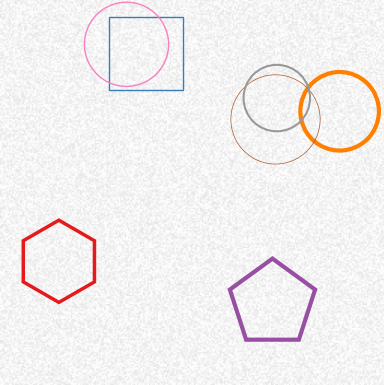[{"shape": "hexagon", "thickness": 2.5, "radius": 0.53, "center": [0.153, 0.321]}, {"shape": "square", "thickness": 1, "radius": 0.48, "center": [0.379, 0.862]}, {"shape": "pentagon", "thickness": 3, "radius": 0.58, "center": [0.708, 0.212]}, {"shape": "circle", "thickness": 3, "radius": 0.51, "center": [0.882, 0.711]}, {"shape": "circle", "thickness": 0.5, "radius": 0.58, "center": [0.716, 0.69]}, {"shape": "circle", "thickness": 1, "radius": 0.55, "center": [0.329, 0.885]}, {"shape": "circle", "thickness": 1.5, "radius": 0.43, "center": [0.719, 0.745]}]